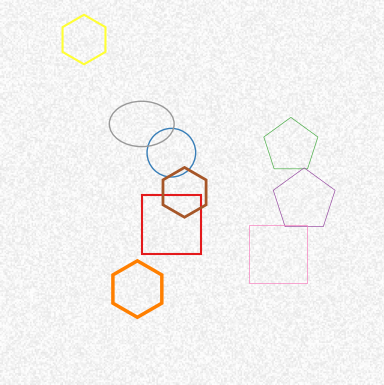[{"shape": "square", "thickness": 1.5, "radius": 0.39, "center": [0.445, 0.416]}, {"shape": "circle", "thickness": 1, "radius": 0.32, "center": [0.445, 0.603]}, {"shape": "pentagon", "thickness": 0.5, "radius": 0.37, "center": [0.755, 0.621]}, {"shape": "pentagon", "thickness": 0.5, "radius": 0.42, "center": [0.79, 0.48]}, {"shape": "hexagon", "thickness": 2.5, "radius": 0.37, "center": [0.357, 0.249]}, {"shape": "hexagon", "thickness": 1.5, "radius": 0.32, "center": [0.218, 0.897]}, {"shape": "hexagon", "thickness": 2, "radius": 0.32, "center": [0.479, 0.5]}, {"shape": "square", "thickness": 0.5, "radius": 0.37, "center": [0.722, 0.34]}, {"shape": "oval", "thickness": 1, "radius": 0.42, "center": [0.368, 0.678]}]